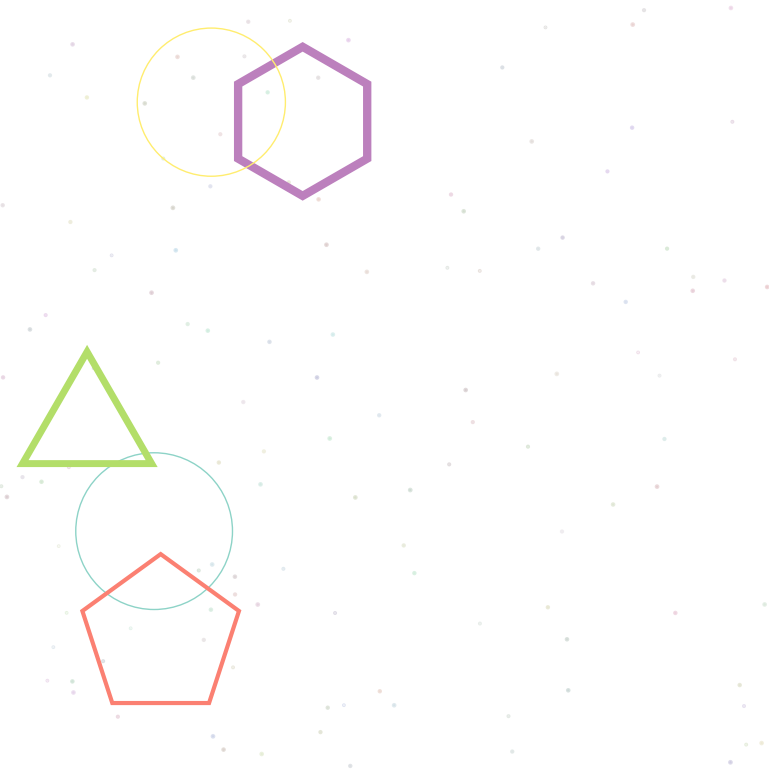[{"shape": "circle", "thickness": 0.5, "radius": 0.51, "center": [0.2, 0.31]}, {"shape": "pentagon", "thickness": 1.5, "radius": 0.53, "center": [0.209, 0.173]}, {"shape": "triangle", "thickness": 2.5, "radius": 0.48, "center": [0.113, 0.446]}, {"shape": "hexagon", "thickness": 3, "radius": 0.48, "center": [0.393, 0.842]}, {"shape": "circle", "thickness": 0.5, "radius": 0.48, "center": [0.274, 0.867]}]